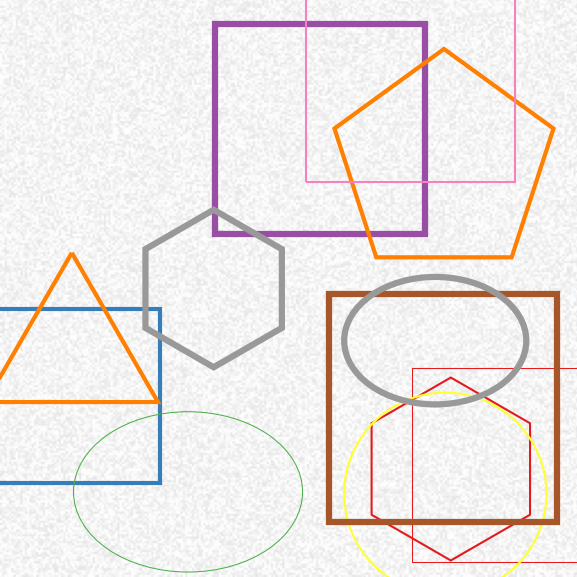[{"shape": "square", "thickness": 0.5, "radius": 0.84, "center": [0.882, 0.194]}, {"shape": "hexagon", "thickness": 1, "radius": 0.79, "center": [0.781, 0.187]}, {"shape": "square", "thickness": 2, "radius": 0.75, "center": [0.128, 0.313]}, {"shape": "oval", "thickness": 0.5, "radius": 0.99, "center": [0.326, 0.147]}, {"shape": "square", "thickness": 3, "radius": 0.91, "center": [0.554, 0.776]}, {"shape": "pentagon", "thickness": 2, "radius": 1.0, "center": [0.769, 0.715]}, {"shape": "triangle", "thickness": 2, "radius": 0.86, "center": [0.124, 0.389]}, {"shape": "circle", "thickness": 1, "radius": 0.88, "center": [0.771, 0.144]}, {"shape": "square", "thickness": 3, "radius": 0.99, "center": [0.767, 0.292]}, {"shape": "square", "thickness": 1, "radius": 0.9, "center": [0.712, 0.865]}, {"shape": "oval", "thickness": 3, "radius": 0.79, "center": [0.754, 0.409]}, {"shape": "hexagon", "thickness": 3, "radius": 0.68, "center": [0.37, 0.5]}]